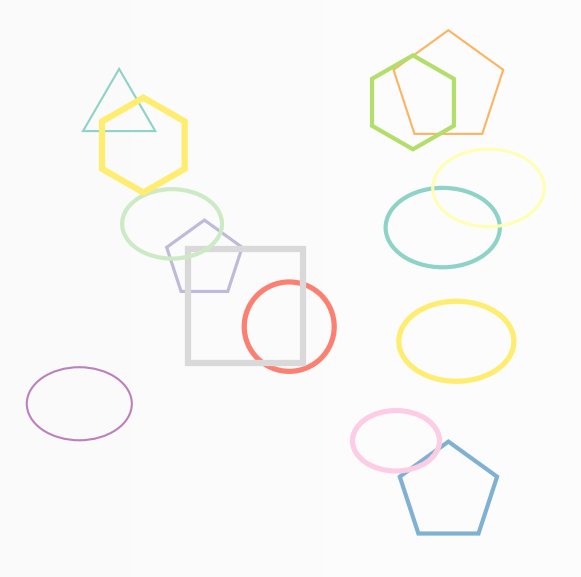[{"shape": "triangle", "thickness": 1, "radius": 0.36, "center": [0.205, 0.808]}, {"shape": "oval", "thickness": 2, "radius": 0.49, "center": [0.762, 0.605]}, {"shape": "oval", "thickness": 1.5, "radius": 0.48, "center": [0.84, 0.674]}, {"shape": "pentagon", "thickness": 1.5, "radius": 0.34, "center": [0.352, 0.55]}, {"shape": "circle", "thickness": 2.5, "radius": 0.39, "center": [0.498, 0.434]}, {"shape": "pentagon", "thickness": 2, "radius": 0.44, "center": [0.772, 0.146]}, {"shape": "pentagon", "thickness": 1, "radius": 0.5, "center": [0.771, 0.848]}, {"shape": "hexagon", "thickness": 2, "radius": 0.41, "center": [0.71, 0.822]}, {"shape": "oval", "thickness": 2.5, "radius": 0.37, "center": [0.681, 0.236]}, {"shape": "square", "thickness": 3, "radius": 0.49, "center": [0.422, 0.47]}, {"shape": "oval", "thickness": 1, "radius": 0.45, "center": [0.136, 0.3]}, {"shape": "oval", "thickness": 2, "radius": 0.43, "center": [0.296, 0.611]}, {"shape": "hexagon", "thickness": 3, "radius": 0.41, "center": [0.247, 0.748]}, {"shape": "oval", "thickness": 2.5, "radius": 0.49, "center": [0.785, 0.408]}]